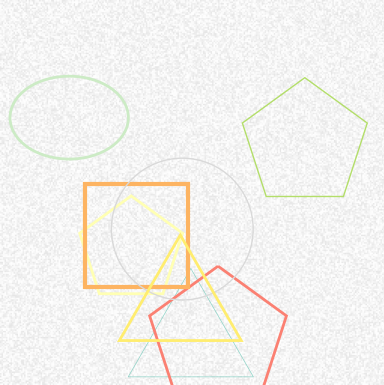[{"shape": "triangle", "thickness": 0.5, "radius": 0.94, "center": [0.496, 0.115]}, {"shape": "pentagon", "thickness": 2, "radius": 0.7, "center": [0.341, 0.351]}, {"shape": "pentagon", "thickness": 2, "radius": 0.93, "center": [0.566, 0.122]}, {"shape": "square", "thickness": 3, "radius": 0.67, "center": [0.354, 0.389]}, {"shape": "pentagon", "thickness": 1, "radius": 0.85, "center": [0.792, 0.628]}, {"shape": "circle", "thickness": 1, "radius": 0.92, "center": [0.473, 0.405]}, {"shape": "oval", "thickness": 2, "radius": 0.77, "center": [0.18, 0.694]}, {"shape": "triangle", "thickness": 2, "radius": 0.91, "center": [0.468, 0.207]}]